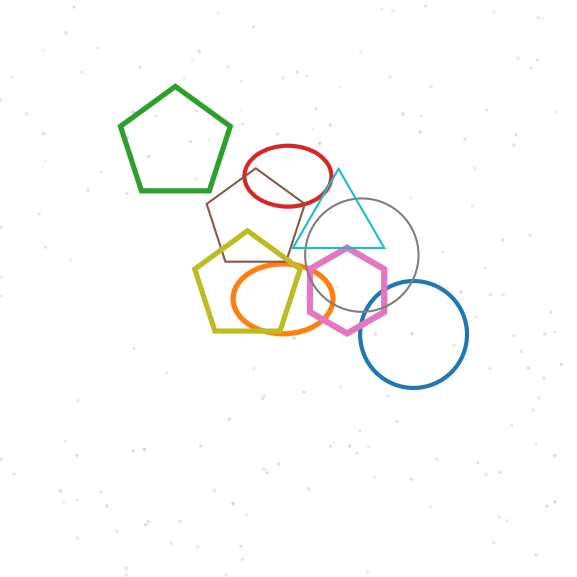[{"shape": "circle", "thickness": 2, "radius": 0.46, "center": [0.716, 0.42]}, {"shape": "oval", "thickness": 2.5, "radius": 0.43, "center": [0.49, 0.482]}, {"shape": "pentagon", "thickness": 2.5, "radius": 0.5, "center": [0.304, 0.75]}, {"shape": "oval", "thickness": 2, "radius": 0.38, "center": [0.499, 0.694]}, {"shape": "pentagon", "thickness": 1, "radius": 0.45, "center": [0.443, 0.618]}, {"shape": "hexagon", "thickness": 3, "radius": 0.37, "center": [0.601, 0.496]}, {"shape": "circle", "thickness": 1, "radius": 0.49, "center": [0.627, 0.557]}, {"shape": "pentagon", "thickness": 2.5, "radius": 0.48, "center": [0.429, 0.503]}, {"shape": "triangle", "thickness": 1, "radius": 0.46, "center": [0.586, 0.615]}]